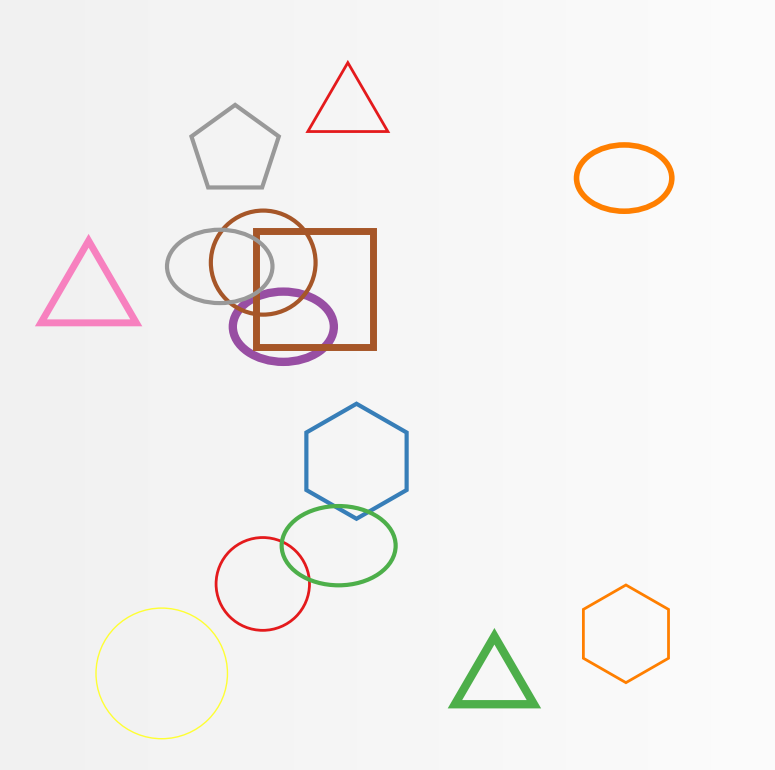[{"shape": "circle", "thickness": 1, "radius": 0.3, "center": [0.339, 0.242]}, {"shape": "triangle", "thickness": 1, "radius": 0.3, "center": [0.449, 0.859]}, {"shape": "hexagon", "thickness": 1.5, "radius": 0.37, "center": [0.46, 0.401]}, {"shape": "triangle", "thickness": 3, "radius": 0.29, "center": [0.638, 0.115]}, {"shape": "oval", "thickness": 1.5, "radius": 0.37, "center": [0.437, 0.291]}, {"shape": "oval", "thickness": 3, "radius": 0.33, "center": [0.366, 0.576]}, {"shape": "hexagon", "thickness": 1, "radius": 0.32, "center": [0.808, 0.177]}, {"shape": "oval", "thickness": 2, "radius": 0.31, "center": [0.805, 0.769]}, {"shape": "circle", "thickness": 0.5, "radius": 0.42, "center": [0.209, 0.125]}, {"shape": "circle", "thickness": 1.5, "radius": 0.34, "center": [0.34, 0.659]}, {"shape": "square", "thickness": 2.5, "radius": 0.38, "center": [0.406, 0.625]}, {"shape": "triangle", "thickness": 2.5, "radius": 0.36, "center": [0.114, 0.616]}, {"shape": "pentagon", "thickness": 1.5, "radius": 0.3, "center": [0.303, 0.804]}, {"shape": "oval", "thickness": 1.5, "radius": 0.34, "center": [0.284, 0.654]}]